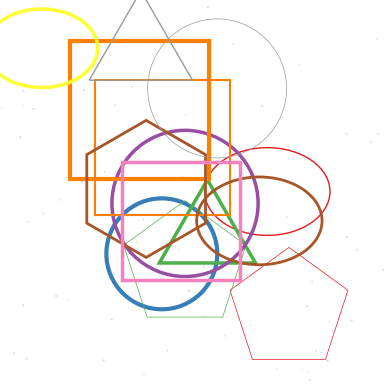[{"shape": "oval", "thickness": 1, "radius": 0.81, "center": [0.694, 0.503]}, {"shape": "pentagon", "thickness": 0.5, "radius": 0.81, "center": [0.751, 0.196]}, {"shape": "circle", "thickness": 3, "radius": 0.72, "center": [0.42, 0.341]}, {"shape": "triangle", "thickness": 2.5, "radius": 0.72, "center": [0.539, 0.389]}, {"shape": "pentagon", "thickness": 0.5, "radius": 0.84, "center": [0.48, 0.312]}, {"shape": "circle", "thickness": 2.5, "radius": 0.95, "center": [0.481, 0.472]}, {"shape": "square", "thickness": 1.5, "radius": 0.88, "center": [0.423, 0.617]}, {"shape": "square", "thickness": 3, "radius": 0.9, "center": [0.362, 0.715]}, {"shape": "oval", "thickness": 2.5, "radius": 0.73, "center": [0.108, 0.875]}, {"shape": "oval", "thickness": 2, "radius": 0.81, "center": [0.674, 0.426]}, {"shape": "hexagon", "thickness": 2, "radius": 0.89, "center": [0.38, 0.509]}, {"shape": "square", "thickness": 2.5, "radius": 0.77, "center": [0.47, 0.426]}, {"shape": "circle", "thickness": 0.5, "radius": 0.9, "center": [0.564, 0.77]}, {"shape": "triangle", "thickness": 1, "radius": 0.77, "center": [0.366, 0.869]}]